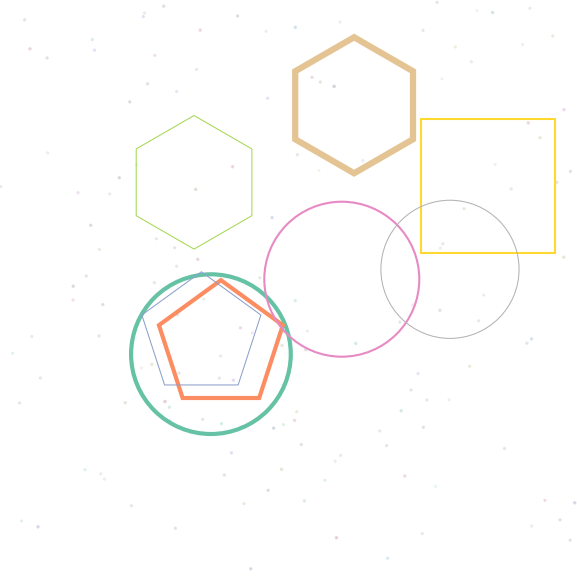[{"shape": "circle", "thickness": 2, "radius": 0.69, "center": [0.365, 0.386]}, {"shape": "pentagon", "thickness": 2, "radius": 0.56, "center": [0.383, 0.401]}, {"shape": "pentagon", "thickness": 0.5, "radius": 0.54, "center": [0.349, 0.42]}, {"shape": "circle", "thickness": 1, "radius": 0.67, "center": [0.592, 0.516]}, {"shape": "hexagon", "thickness": 0.5, "radius": 0.58, "center": [0.336, 0.683]}, {"shape": "square", "thickness": 1, "radius": 0.58, "center": [0.845, 0.677]}, {"shape": "hexagon", "thickness": 3, "radius": 0.59, "center": [0.613, 0.817]}, {"shape": "circle", "thickness": 0.5, "radius": 0.6, "center": [0.779, 0.533]}]